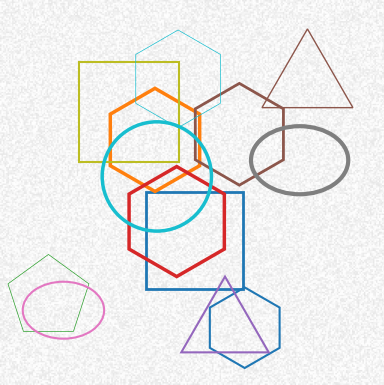[{"shape": "square", "thickness": 2, "radius": 0.63, "center": [0.506, 0.376]}, {"shape": "hexagon", "thickness": 1.5, "radius": 0.52, "center": [0.636, 0.149]}, {"shape": "hexagon", "thickness": 2.5, "radius": 0.67, "center": [0.403, 0.637]}, {"shape": "pentagon", "thickness": 0.5, "radius": 0.55, "center": [0.126, 0.229]}, {"shape": "hexagon", "thickness": 2.5, "radius": 0.71, "center": [0.459, 0.425]}, {"shape": "triangle", "thickness": 1.5, "radius": 0.66, "center": [0.584, 0.15]}, {"shape": "hexagon", "thickness": 2, "radius": 0.66, "center": [0.622, 0.651]}, {"shape": "triangle", "thickness": 1, "radius": 0.68, "center": [0.799, 0.789]}, {"shape": "oval", "thickness": 1.5, "radius": 0.53, "center": [0.165, 0.194]}, {"shape": "oval", "thickness": 3, "radius": 0.63, "center": [0.778, 0.584]}, {"shape": "square", "thickness": 1.5, "radius": 0.65, "center": [0.336, 0.71]}, {"shape": "hexagon", "thickness": 0.5, "radius": 0.63, "center": [0.463, 0.795]}, {"shape": "circle", "thickness": 2.5, "radius": 0.71, "center": [0.407, 0.542]}]